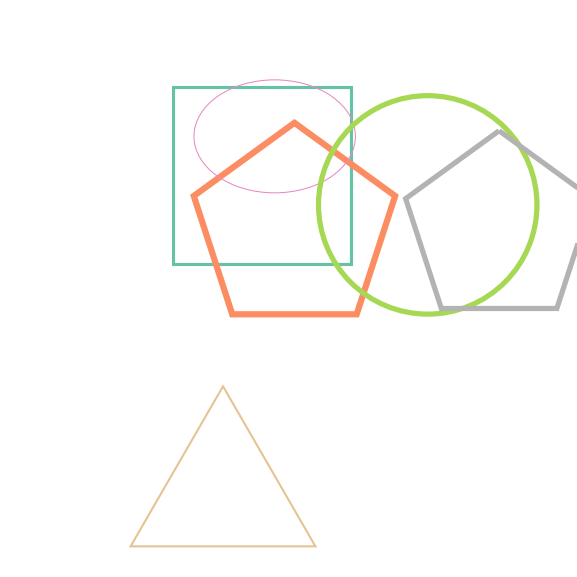[{"shape": "square", "thickness": 1.5, "radius": 0.77, "center": [0.453, 0.696]}, {"shape": "pentagon", "thickness": 3, "radius": 0.92, "center": [0.51, 0.603]}, {"shape": "oval", "thickness": 0.5, "radius": 0.7, "center": [0.476, 0.763]}, {"shape": "circle", "thickness": 2.5, "radius": 0.95, "center": [0.741, 0.644]}, {"shape": "triangle", "thickness": 1, "radius": 0.92, "center": [0.386, 0.145]}, {"shape": "pentagon", "thickness": 2.5, "radius": 0.85, "center": [0.864, 0.603]}]